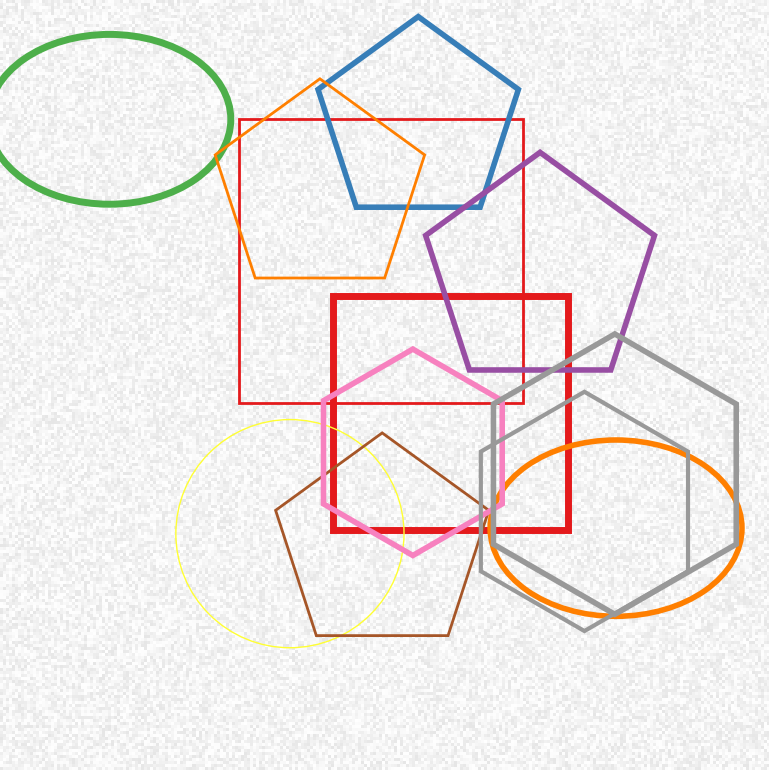[{"shape": "square", "thickness": 2.5, "radius": 0.76, "center": [0.585, 0.464]}, {"shape": "square", "thickness": 1, "radius": 0.92, "center": [0.495, 0.662]}, {"shape": "pentagon", "thickness": 2, "radius": 0.68, "center": [0.543, 0.842]}, {"shape": "oval", "thickness": 2.5, "radius": 0.79, "center": [0.142, 0.845]}, {"shape": "pentagon", "thickness": 2, "radius": 0.78, "center": [0.701, 0.646]}, {"shape": "pentagon", "thickness": 1, "radius": 0.72, "center": [0.415, 0.755]}, {"shape": "oval", "thickness": 2, "radius": 0.82, "center": [0.8, 0.314]}, {"shape": "circle", "thickness": 0.5, "radius": 0.74, "center": [0.377, 0.307]}, {"shape": "pentagon", "thickness": 1, "radius": 0.73, "center": [0.496, 0.292]}, {"shape": "hexagon", "thickness": 2, "radius": 0.67, "center": [0.536, 0.413]}, {"shape": "hexagon", "thickness": 2, "radius": 0.91, "center": [0.798, 0.384]}, {"shape": "hexagon", "thickness": 1.5, "radius": 0.78, "center": [0.759, 0.336]}]